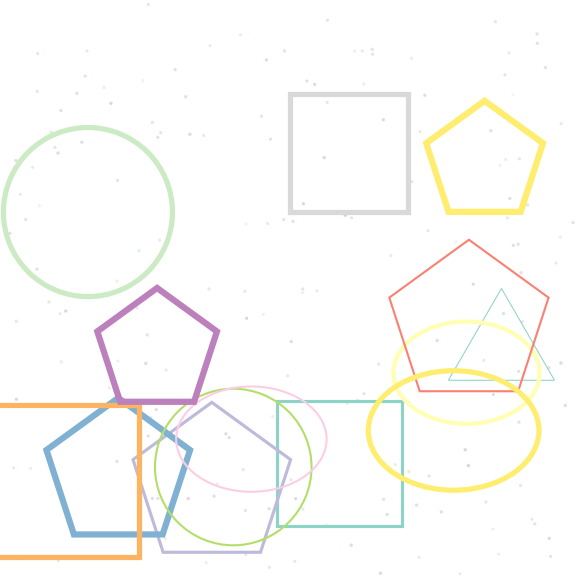[{"shape": "square", "thickness": 1.5, "radius": 0.54, "center": [0.588, 0.196]}, {"shape": "triangle", "thickness": 0.5, "radius": 0.53, "center": [0.868, 0.394]}, {"shape": "oval", "thickness": 2, "radius": 0.63, "center": [0.808, 0.354]}, {"shape": "pentagon", "thickness": 1.5, "radius": 0.72, "center": [0.367, 0.159]}, {"shape": "pentagon", "thickness": 1, "radius": 0.72, "center": [0.812, 0.439]}, {"shape": "pentagon", "thickness": 3, "radius": 0.65, "center": [0.205, 0.179]}, {"shape": "square", "thickness": 2.5, "radius": 0.66, "center": [0.11, 0.166]}, {"shape": "circle", "thickness": 1, "radius": 0.68, "center": [0.404, 0.19]}, {"shape": "oval", "thickness": 1, "radius": 0.65, "center": [0.435, 0.239]}, {"shape": "square", "thickness": 2.5, "radius": 0.51, "center": [0.604, 0.734]}, {"shape": "pentagon", "thickness": 3, "radius": 0.54, "center": [0.272, 0.392]}, {"shape": "circle", "thickness": 2.5, "radius": 0.73, "center": [0.152, 0.632]}, {"shape": "pentagon", "thickness": 3, "radius": 0.53, "center": [0.839, 0.718]}, {"shape": "oval", "thickness": 2.5, "radius": 0.74, "center": [0.785, 0.254]}]